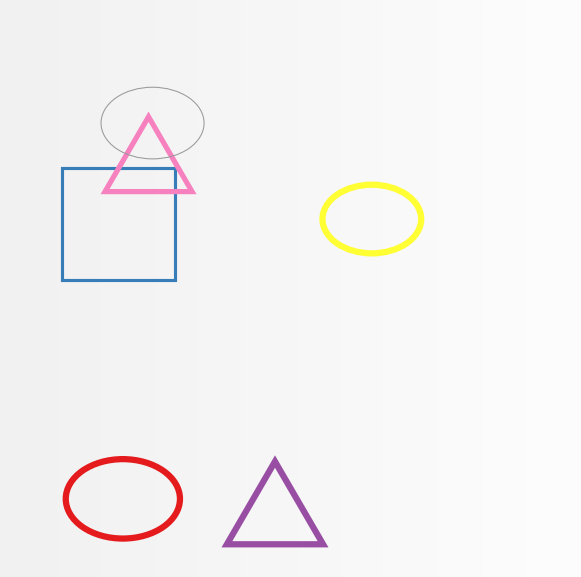[{"shape": "oval", "thickness": 3, "radius": 0.49, "center": [0.211, 0.135]}, {"shape": "square", "thickness": 1.5, "radius": 0.49, "center": [0.203, 0.611]}, {"shape": "triangle", "thickness": 3, "radius": 0.48, "center": [0.473, 0.104]}, {"shape": "oval", "thickness": 3, "radius": 0.42, "center": [0.64, 0.62]}, {"shape": "triangle", "thickness": 2.5, "radius": 0.43, "center": [0.256, 0.711]}, {"shape": "oval", "thickness": 0.5, "radius": 0.44, "center": [0.262, 0.786]}]